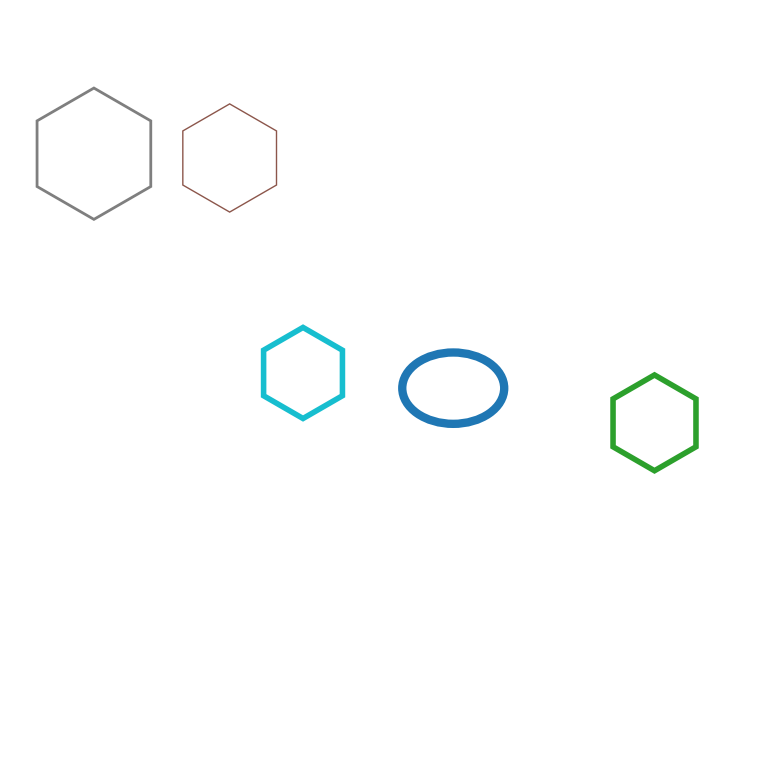[{"shape": "oval", "thickness": 3, "radius": 0.33, "center": [0.589, 0.496]}, {"shape": "hexagon", "thickness": 2, "radius": 0.31, "center": [0.85, 0.451]}, {"shape": "hexagon", "thickness": 0.5, "radius": 0.35, "center": [0.298, 0.795]}, {"shape": "hexagon", "thickness": 1, "radius": 0.43, "center": [0.122, 0.8]}, {"shape": "hexagon", "thickness": 2, "radius": 0.3, "center": [0.394, 0.516]}]